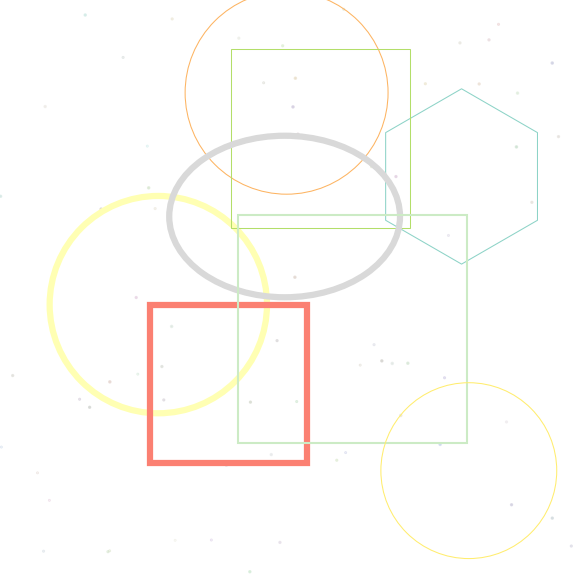[{"shape": "hexagon", "thickness": 0.5, "radius": 0.76, "center": [0.799, 0.694]}, {"shape": "circle", "thickness": 3, "radius": 0.94, "center": [0.274, 0.472]}, {"shape": "square", "thickness": 3, "radius": 0.68, "center": [0.396, 0.334]}, {"shape": "circle", "thickness": 0.5, "radius": 0.88, "center": [0.496, 0.839]}, {"shape": "square", "thickness": 0.5, "radius": 0.77, "center": [0.555, 0.759]}, {"shape": "oval", "thickness": 3, "radius": 1.0, "center": [0.493, 0.624]}, {"shape": "square", "thickness": 1, "radius": 0.99, "center": [0.61, 0.43]}, {"shape": "circle", "thickness": 0.5, "radius": 0.76, "center": [0.812, 0.184]}]